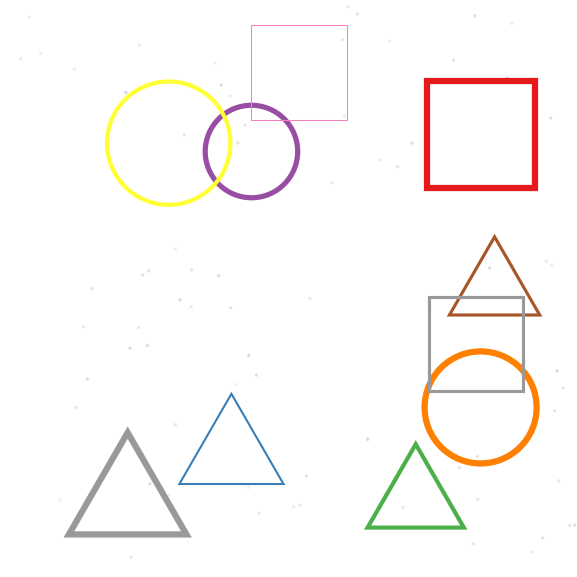[{"shape": "square", "thickness": 3, "radius": 0.47, "center": [0.833, 0.766]}, {"shape": "triangle", "thickness": 1, "radius": 0.52, "center": [0.401, 0.213]}, {"shape": "triangle", "thickness": 2, "radius": 0.48, "center": [0.72, 0.134]}, {"shape": "circle", "thickness": 2.5, "radius": 0.4, "center": [0.435, 0.737]}, {"shape": "circle", "thickness": 3, "radius": 0.49, "center": [0.832, 0.294]}, {"shape": "circle", "thickness": 2, "radius": 0.53, "center": [0.292, 0.751]}, {"shape": "triangle", "thickness": 1.5, "radius": 0.45, "center": [0.856, 0.499]}, {"shape": "square", "thickness": 0.5, "radius": 0.41, "center": [0.518, 0.873]}, {"shape": "square", "thickness": 1.5, "radius": 0.41, "center": [0.825, 0.403]}, {"shape": "triangle", "thickness": 3, "radius": 0.59, "center": [0.221, 0.132]}]